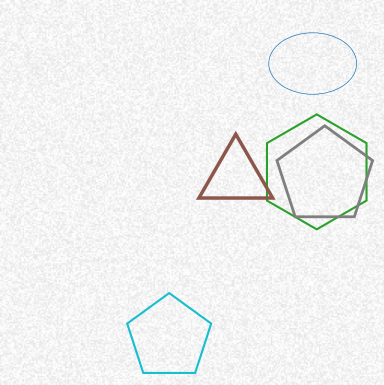[{"shape": "oval", "thickness": 0.5, "radius": 0.57, "center": [0.812, 0.835]}, {"shape": "hexagon", "thickness": 1.5, "radius": 0.75, "center": [0.823, 0.554]}, {"shape": "triangle", "thickness": 2.5, "radius": 0.55, "center": [0.612, 0.541]}, {"shape": "pentagon", "thickness": 2, "radius": 0.65, "center": [0.844, 0.543]}, {"shape": "pentagon", "thickness": 1.5, "radius": 0.57, "center": [0.439, 0.124]}]